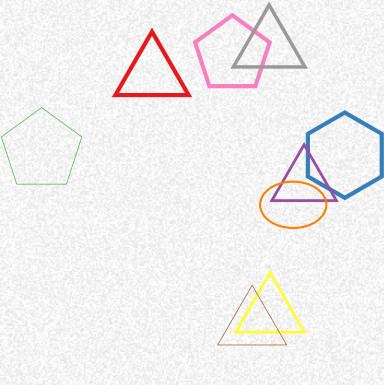[{"shape": "triangle", "thickness": 3, "radius": 0.55, "center": [0.395, 0.808]}, {"shape": "hexagon", "thickness": 3, "radius": 0.55, "center": [0.896, 0.597]}, {"shape": "pentagon", "thickness": 0.5, "radius": 0.55, "center": [0.108, 0.611]}, {"shape": "triangle", "thickness": 2, "radius": 0.48, "center": [0.79, 0.527]}, {"shape": "oval", "thickness": 1.5, "radius": 0.43, "center": [0.762, 0.468]}, {"shape": "triangle", "thickness": 2, "radius": 0.52, "center": [0.701, 0.189]}, {"shape": "triangle", "thickness": 0.5, "radius": 0.52, "center": [0.655, 0.156]}, {"shape": "pentagon", "thickness": 3, "radius": 0.51, "center": [0.604, 0.859]}, {"shape": "triangle", "thickness": 2.5, "radius": 0.54, "center": [0.699, 0.88]}]